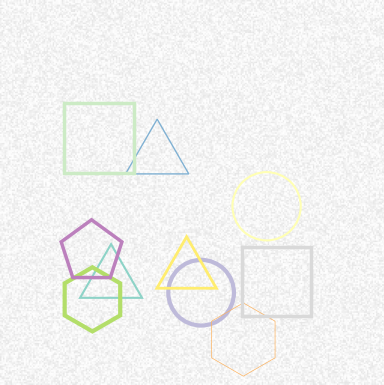[{"shape": "triangle", "thickness": 1.5, "radius": 0.46, "center": [0.288, 0.273]}, {"shape": "circle", "thickness": 1.5, "radius": 0.44, "center": [0.692, 0.464]}, {"shape": "circle", "thickness": 3, "radius": 0.43, "center": [0.522, 0.24]}, {"shape": "triangle", "thickness": 1, "radius": 0.47, "center": [0.408, 0.596]}, {"shape": "hexagon", "thickness": 0.5, "radius": 0.48, "center": [0.632, 0.118]}, {"shape": "hexagon", "thickness": 3, "radius": 0.42, "center": [0.24, 0.222]}, {"shape": "square", "thickness": 2.5, "radius": 0.45, "center": [0.719, 0.268]}, {"shape": "pentagon", "thickness": 2.5, "radius": 0.41, "center": [0.238, 0.346]}, {"shape": "square", "thickness": 2.5, "radius": 0.45, "center": [0.256, 0.642]}, {"shape": "triangle", "thickness": 2, "radius": 0.45, "center": [0.485, 0.296]}]